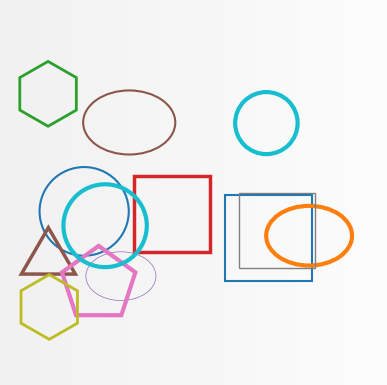[{"shape": "circle", "thickness": 1.5, "radius": 0.58, "center": [0.217, 0.451]}, {"shape": "square", "thickness": 1.5, "radius": 0.56, "center": [0.693, 0.382]}, {"shape": "oval", "thickness": 3, "radius": 0.55, "center": [0.798, 0.388]}, {"shape": "hexagon", "thickness": 2, "radius": 0.42, "center": [0.124, 0.756]}, {"shape": "square", "thickness": 2.5, "radius": 0.5, "center": [0.444, 0.443]}, {"shape": "oval", "thickness": 0.5, "radius": 0.45, "center": [0.312, 0.283]}, {"shape": "triangle", "thickness": 2.5, "radius": 0.4, "center": [0.125, 0.328]}, {"shape": "oval", "thickness": 1.5, "radius": 0.59, "center": [0.333, 0.682]}, {"shape": "pentagon", "thickness": 3, "radius": 0.5, "center": [0.255, 0.262]}, {"shape": "square", "thickness": 1, "radius": 0.49, "center": [0.715, 0.402]}, {"shape": "hexagon", "thickness": 2, "radius": 0.42, "center": [0.127, 0.203]}, {"shape": "circle", "thickness": 3, "radius": 0.4, "center": [0.687, 0.68]}, {"shape": "circle", "thickness": 3, "radius": 0.54, "center": [0.271, 0.414]}]